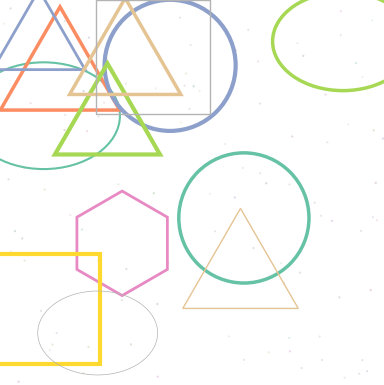[{"shape": "circle", "thickness": 2.5, "radius": 0.85, "center": [0.633, 0.434]}, {"shape": "oval", "thickness": 1.5, "radius": 0.99, "center": [0.113, 0.699]}, {"shape": "triangle", "thickness": 2.5, "radius": 0.89, "center": [0.156, 0.804]}, {"shape": "triangle", "thickness": 2, "radius": 0.69, "center": [0.101, 0.888]}, {"shape": "circle", "thickness": 3, "radius": 0.85, "center": [0.442, 0.83]}, {"shape": "hexagon", "thickness": 2, "radius": 0.68, "center": [0.317, 0.368]}, {"shape": "oval", "thickness": 2.5, "radius": 0.91, "center": [0.891, 0.893]}, {"shape": "triangle", "thickness": 3, "radius": 0.79, "center": [0.279, 0.678]}, {"shape": "square", "thickness": 3, "radius": 0.72, "center": [0.116, 0.197]}, {"shape": "triangle", "thickness": 2.5, "radius": 0.83, "center": [0.325, 0.838]}, {"shape": "triangle", "thickness": 1, "radius": 0.87, "center": [0.625, 0.285]}, {"shape": "oval", "thickness": 0.5, "radius": 0.78, "center": [0.254, 0.135]}, {"shape": "square", "thickness": 1, "radius": 0.74, "center": [0.397, 0.851]}]